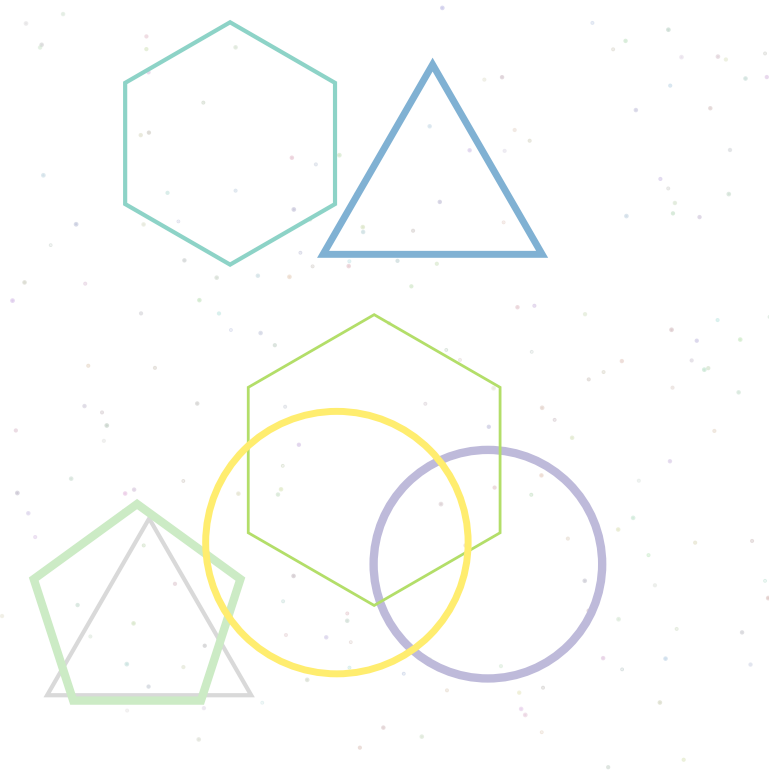[{"shape": "hexagon", "thickness": 1.5, "radius": 0.79, "center": [0.299, 0.814]}, {"shape": "circle", "thickness": 3, "radius": 0.74, "center": [0.634, 0.267]}, {"shape": "triangle", "thickness": 2.5, "radius": 0.82, "center": [0.562, 0.752]}, {"shape": "hexagon", "thickness": 1, "radius": 0.94, "center": [0.486, 0.403]}, {"shape": "triangle", "thickness": 1.5, "radius": 0.77, "center": [0.194, 0.174]}, {"shape": "pentagon", "thickness": 3, "radius": 0.71, "center": [0.178, 0.204]}, {"shape": "circle", "thickness": 2.5, "radius": 0.85, "center": [0.438, 0.295]}]